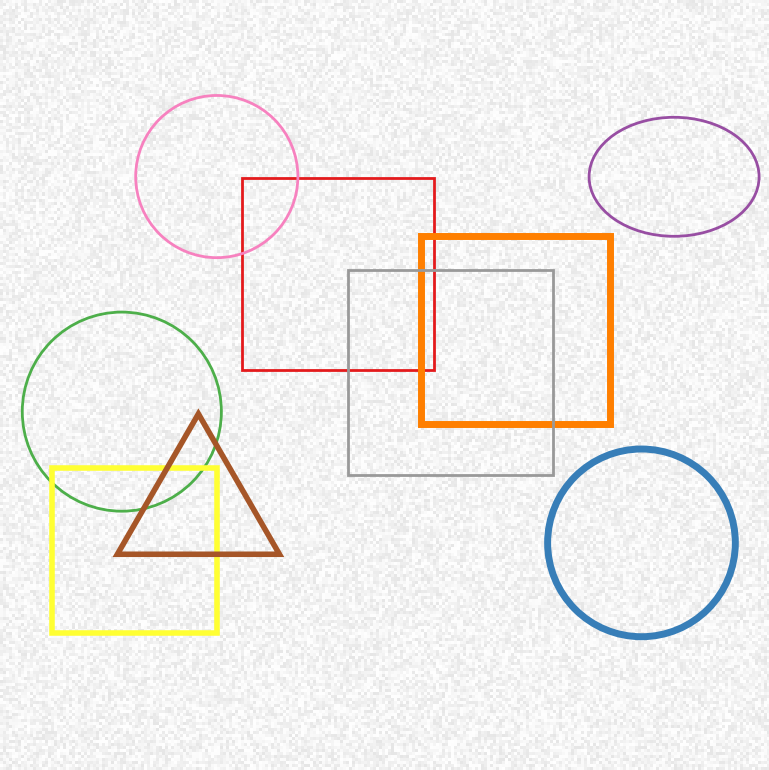[{"shape": "square", "thickness": 1, "radius": 0.62, "center": [0.439, 0.644]}, {"shape": "circle", "thickness": 2.5, "radius": 0.61, "center": [0.833, 0.295]}, {"shape": "circle", "thickness": 1, "radius": 0.65, "center": [0.158, 0.465]}, {"shape": "oval", "thickness": 1, "radius": 0.55, "center": [0.875, 0.77]}, {"shape": "square", "thickness": 2.5, "radius": 0.61, "center": [0.669, 0.572]}, {"shape": "square", "thickness": 2, "radius": 0.54, "center": [0.175, 0.285]}, {"shape": "triangle", "thickness": 2, "radius": 0.61, "center": [0.258, 0.341]}, {"shape": "circle", "thickness": 1, "radius": 0.53, "center": [0.282, 0.771]}, {"shape": "square", "thickness": 1, "radius": 0.66, "center": [0.585, 0.516]}]